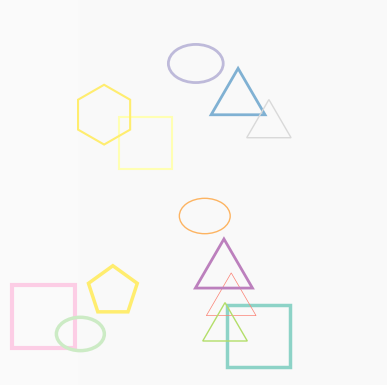[{"shape": "square", "thickness": 2.5, "radius": 0.41, "center": [0.666, 0.128]}, {"shape": "square", "thickness": 1.5, "radius": 0.34, "center": [0.376, 0.63]}, {"shape": "oval", "thickness": 2, "radius": 0.35, "center": [0.505, 0.835]}, {"shape": "triangle", "thickness": 0.5, "radius": 0.37, "center": [0.597, 0.217]}, {"shape": "triangle", "thickness": 2, "radius": 0.4, "center": [0.614, 0.742]}, {"shape": "oval", "thickness": 1, "radius": 0.33, "center": [0.528, 0.439]}, {"shape": "triangle", "thickness": 1, "radius": 0.33, "center": [0.581, 0.148]}, {"shape": "square", "thickness": 3, "radius": 0.41, "center": [0.112, 0.177]}, {"shape": "triangle", "thickness": 1, "radius": 0.33, "center": [0.694, 0.675]}, {"shape": "triangle", "thickness": 2, "radius": 0.42, "center": [0.578, 0.294]}, {"shape": "oval", "thickness": 2.5, "radius": 0.31, "center": [0.207, 0.133]}, {"shape": "pentagon", "thickness": 2.5, "radius": 0.33, "center": [0.291, 0.244]}, {"shape": "hexagon", "thickness": 1.5, "radius": 0.39, "center": [0.269, 0.702]}]